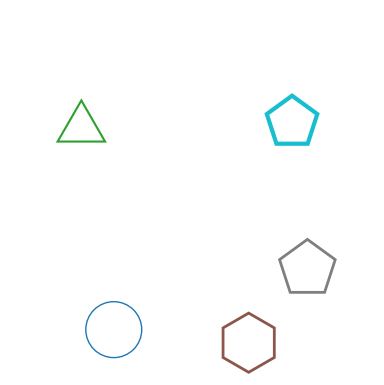[{"shape": "circle", "thickness": 1, "radius": 0.36, "center": [0.295, 0.144]}, {"shape": "triangle", "thickness": 1.5, "radius": 0.36, "center": [0.211, 0.668]}, {"shape": "hexagon", "thickness": 2, "radius": 0.38, "center": [0.646, 0.11]}, {"shape": "pentagon", "thickness": 2, "radius": 0.38, "center": [0.798, 0.302]}, {"shape": "pentagon", "thickness": 3, "radius": 0.34, "center": [0.759, 0.682]}]